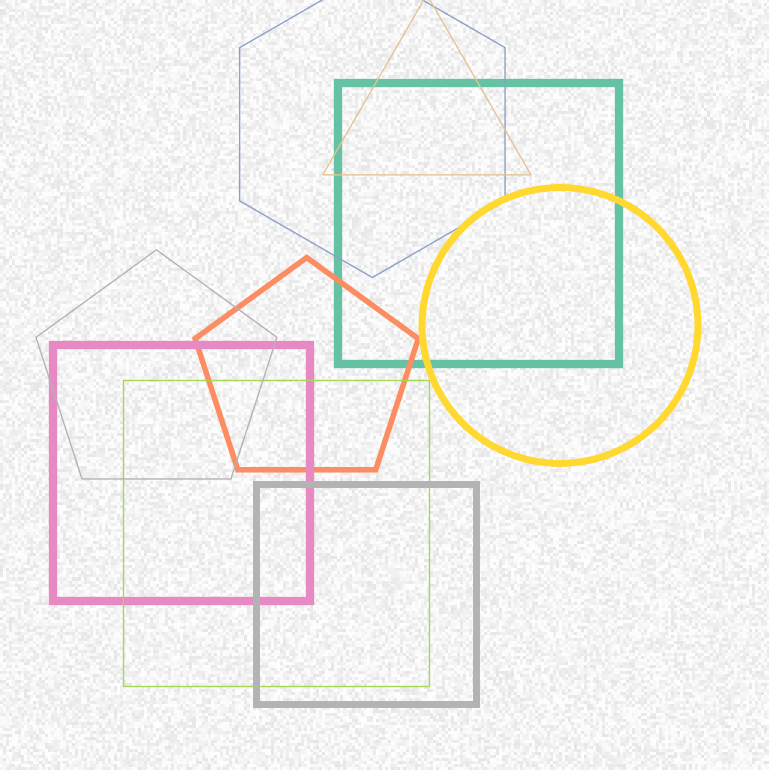[{"shape": "square", "thickness": 3, "radius": 0.91, "center": [0.621, 0.71]}, {"shape": "pentagon", "thickness": 2, "radius": 0.76, "center": [0.398, 0.513]}, {"shape": "hexagon", "thickness": 0.5, "radius": 1.0, "center": [0.484, 0.839]}, {"shape": "square", "thickness": 3, "radius": 0.83, "center": [0.236, 0.386]}, {"shape": "square", "thickness": 0.5, "radius": 0.99, "center": [0.359, 0.308]}, {"shape": "circle", "thickness": 2.5, "radius": 0.9, "center": [0.727, 0.577]}, {"shape": "triangle", "thickness": 0.5, "radius": 0.78, "center": [0.554, 0.851]}, {"shape": "pentagon", "thickness": 0.5, "radius": 0.82, "center": [0.203, 0.511]}, {"shape": "square", "thickness": 2.5, "radius": 0.71, "center": [0.475, 0.228]}]